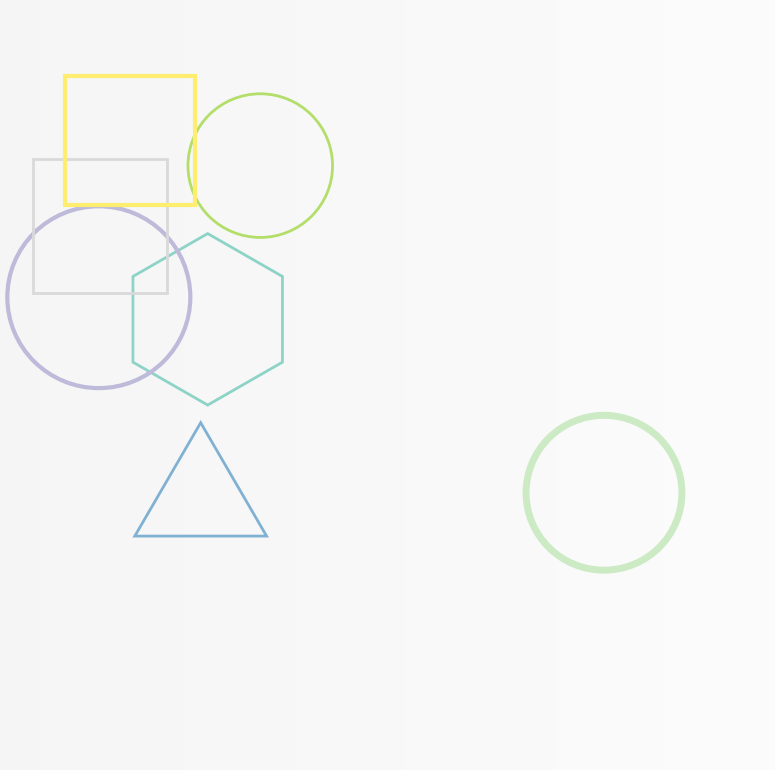[{"shape": "hexagon", "thickness": 1, "radius": 0.56, "center": [0.268, 0.585]}, {"shape": "circle", "thickness": 1.5, "radius": 0.59, "center": [0.128, 0.614]}, {"shape": "triangle", "thickness": 1, "radius": 0.49, "center": [0.259, 0.353]}, {"shape": "circle", "thickness": 1, "radius": 0.47, "center": [0.336, 0.785]}, {"shape": "square", "thickness": 1, "radius": 0.43, "center": [0.129, 0.706]}, {"shape": "circle", "thickness": 2.5, "radius": 0.5, "center": [0.779, 0.36]}, {"shape": "square", "thickness": 1.5, "radius": 0.42, "center": [0.168, 0.818]}]